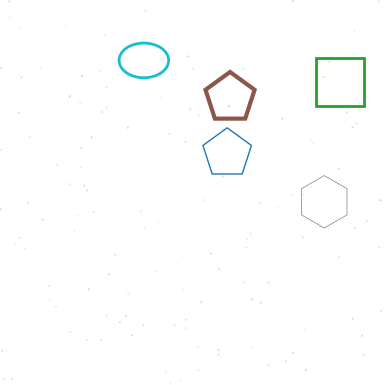[{"shape": "pentagon", "thickness": 1, "radius": 0.33, "center": [0.59, 0.602]}, {"shape": "square", "thickness": 2, "radius": 0.31, "center": [0.883, 0.786]}, {"shape": "pentagon", "thickness": 3, "radius": 0.34, "center": [0.598, 0.746]}, {"shape": "hexagon", "thickness": 0.5, "radius": 0.34, "center": [0.842, 0.476]}, {"shape": "oval", "thickness": 2, "radius": 0.32, "center": [0.374, 0.843]}]